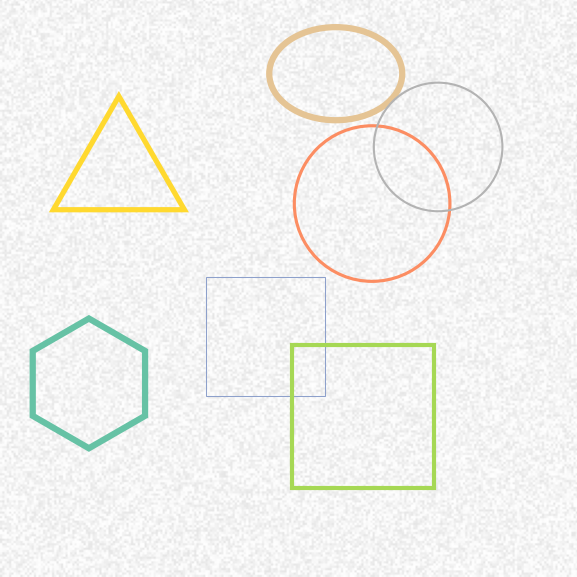[{"shape": "hexagon", "thickness": 3, "radius": 0.56, "center": [0.154, 0.335]}, {"shape": "circle", "thickness": 1.5, "radius": 0.67, "center": [0.644, 0.647]}, {"shape": "square", "thickness": 0.5, "radius": 0.52, "center": [0.46, 0.416]}, {"shape": "square", "thickness": 2, "radius": 0.62, "center": [0.629, 0.277]}, {"shape": "triangle", "thickness": 2.5, "radius": 0.66, "center": [0.206, 0.701]}, {"shape": "oval", "thickness": 3, "radius": 0.58, "center": [0.581, 0.872]}, {"shape": "circle", "thickness": 1, "radius": 0.56, "center": [0.759, 0.745]}]